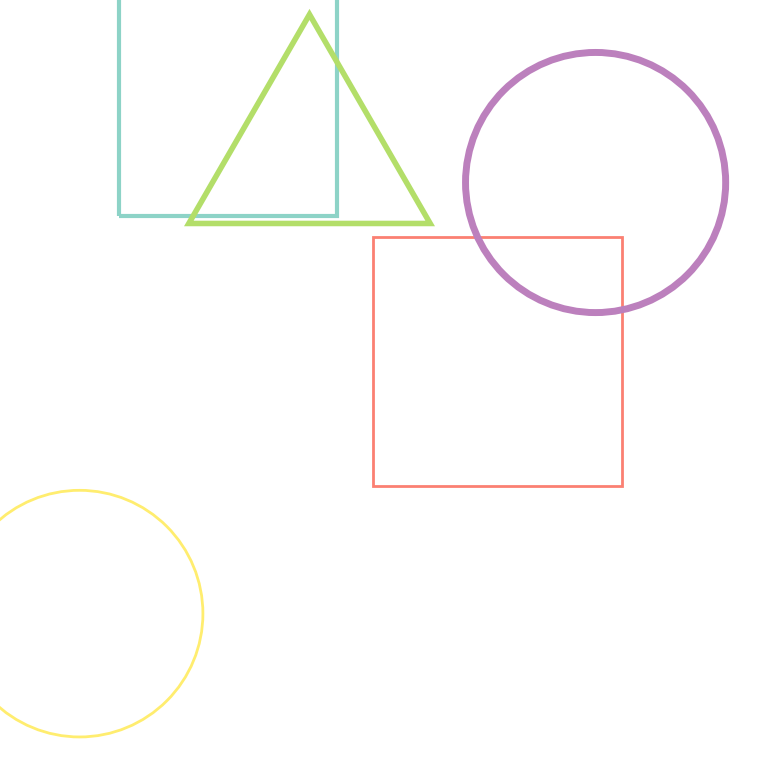[{"shape": "square", "thickness": 1.5, "radius": 0.71, "center": [0.296, 0.861]}, {"shape": "square", "thickness": 1, "radius": 0.81, "center": [0.646, 0.53]}, {"shape": "triangle", "thickness": 2, "radius": 0.9, "center": [0.402, 0.8]}, {"shape": "circle", "thickness": 2.5, "radius": 0.84, "center": [0.774, 0.763]}, {"shape": "circle", "thickness": 1, "radius": 0.8, "center": [0.103, 0.203]}]